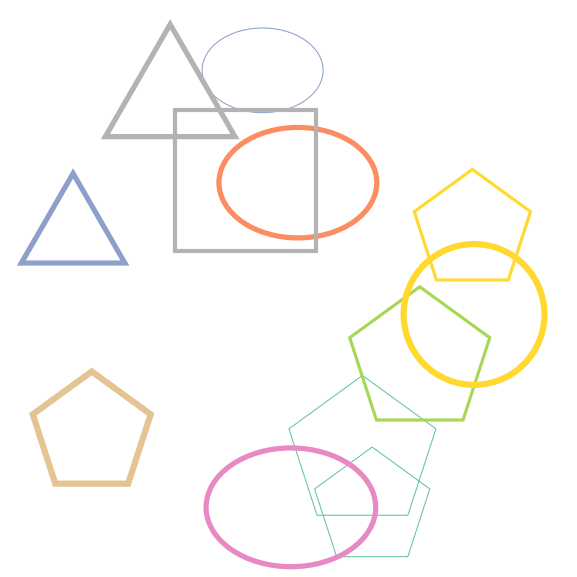[{"shape": "pentagon", "thickness": 0.5, "radius": 0.67, "center": [0.628, 0.215]}, {"shape": "pentagon", "thickness": 0.5, "radius": 0.52, "center": [0.645, 0.12]}, {"shape": "oval", "thickness": 2.5, "radius": 0.68, "center": [0.516, 0.683]}, {"shape": "oval", "thickness": 0.5, "radius": 0.52, "center": [0.455, 0.877]}, {"shape": "triangle", "thickness": 2.5, "radius": 0.52, "center": [0.127, 0.595]}, {"shape": "oval", "thickness": 2.5, "radius": 0.73, "center": [0.504, 0.121]}, {"shape": "pentagon", "thickness": 1.5, "radius": 0.64, "center": [0.727, 0.375]}, {"shape": "pentagon", "thickness": 1.5, "radius": 0.53, "center": [0.818, 0.6]}, {"shape": "circle", "thickness": 3, "radius": 0.61, "center": [0.821, 0.455]}, {"shape": "pentagon", "thickness": 3, "radius": 0.54, "center": [0.159, 0.248]}, {"shape": "triangle", "thickness": 2.5, "radius": 0.65, "center": [0.295, 0.827]}, {"shape": "square", "thickness": 2, "radius": 0.61, "center": [0.425, 0.687]}]